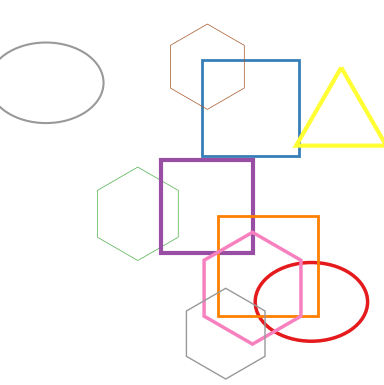[{"shape": "oval", "thickness": 2.5, "radius": 0.73, "center": [0.809, 0.216]}, {"shape": "square", "thickness": 2, "radius": 0.62, "center": [0.65, 0.72]}, {"shape": "hexagon", "thickness": 0.5, "radius": 0.61, "center": [0.358, 0.445]}, {"shape": "square", "thickness": 3, "radius": 0.6, "center": [0.538, 0.463]}, {"shape": "square", "thickness": 2, "radius": 0.65, "center": [0.697, 0.309]}, {"shape": "triangle", "thickness": 3, "radius": 0.68, "center": [0.886, 0.689]}, {"shape": "hexagon", "thickness": 0.5, "radius": 0.55, "center": [0.539, 0.827]}, {"shape": "hexagon", "thickness": 2.5, "radius": 0.73, "center": [0.656, 0.251]}, {"shape": "hexagon", "thickness": 1, "radius": 0.59, "center": [0.586, 0.133]}, {"shape": "oval", "thickness": 1.5, "radius": 0.75, "center": [0.12, 0.785]}]